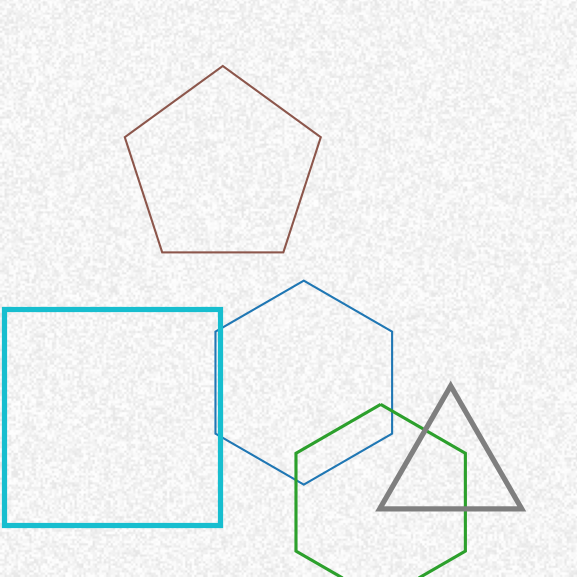[{"shape": "hexagon", "thickness": 1, "radius": 0.88, "center": [0.526, 0.337]}, {"shape": "hexagon", "thickness": 1.5, "radius": 0.85, "center": [0.659, 0.13]}, {"shape": "pentagon", "thickness": 1, "radius": 0.89, "center": [0.386, 0.706]}, {"shape": "triangle", "thickness": 2.5, "radius": 0.71, "center": [0.78, 0.189]}, {"shape": "square", "thickness": 2.5, "radius": 0.94, "center": [0.193, 0.277]}]